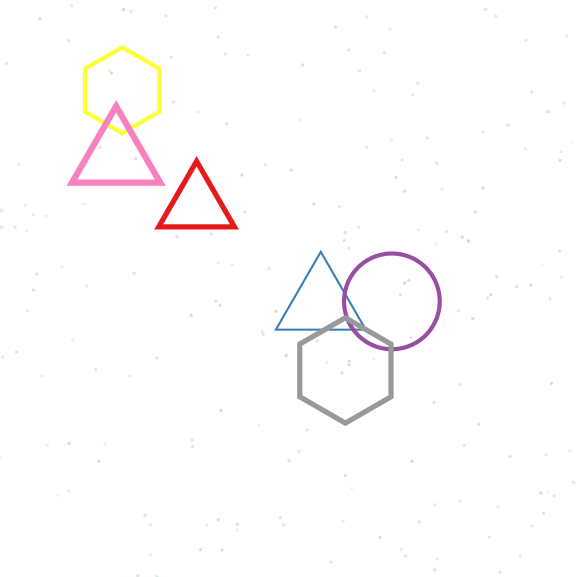[{"shape": "triangle", "thickness": 2.5, "radius": 0.38, "center": [0.34, 0.644]}, {"shape": "triangle", "thickness": 1, "radius": 0.45, "center": [0.555, 0.473]}, {"shape": "circle", "thickness": 2, "radius": 0.41, "center": [0.679, 0.477]}, {"shape": "hexagon", "thickness": 2, "radius": 0.37, "center": [0.212, 0.843]}, {"shape": "triangle", "thickness": 3, "radius": 0.44, "center": [0.201, 0.727]}, {"shape": "hexagon", "thickness": 2.5, "radius": 0.46, "center": [0.598, 0.358]}]